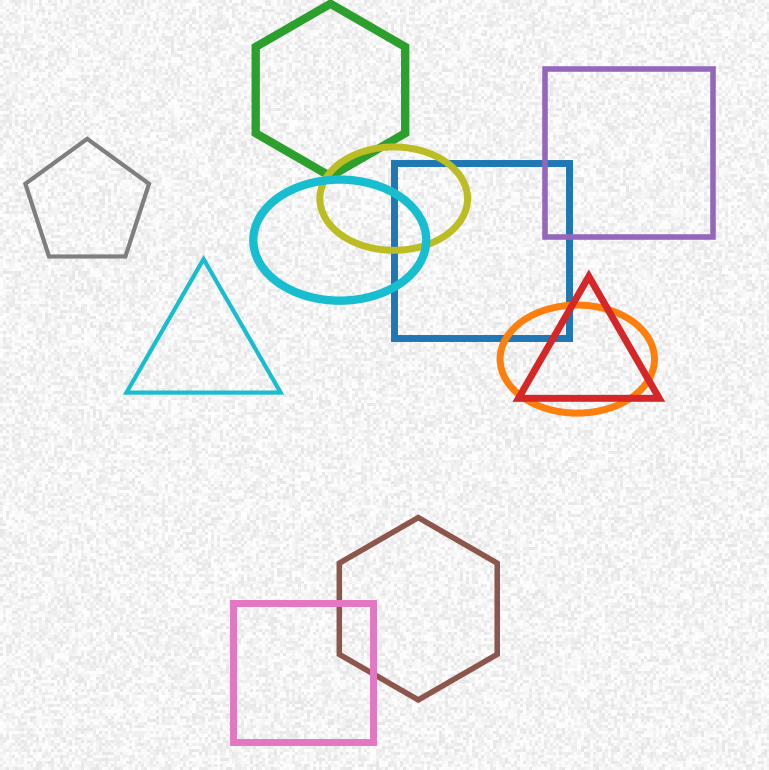[{"shape": "square", "thickness": 2.5, "radius": 0.57, "center": [0.626, 0.675]}, {"shape": "oval", "thickness": 2.5, "radius": 0.5, "center": [0.75, 0.534]}, {"shape": "hexagon", "thickness": 3, "radius": 0.56, "center": [0.429, 0.883]}, {"shape": "triangle", "thickness": 2.5, "radius": 0.53, "center": [0.765, 0.535]}, {"shape": "square", "thickness": 2, "radius": 0.55, "center": [0.817, 0.801]}, {"shape": "hexagon", "thickness": 2, "radius": 0.59, "center": [0.543, 0.209]}, {"shape": "square", "thickness": 2.5, "radius": 0.45, "center": [0.394, 0.127]}, {"shape": "pentagon", "thickness": 1.5, "radius": 0.42, "center": [0.113, 0.735]}, {"shape": "oval", "thickness": 2.5, "radius": 0.48, "center": [0.511, 0.742]}, {"shape": "oval", "thickness": 3, "radius": 0.56, "center": [0.441, 0.688]}, {"shape": "triangle", "thickness": 1.5, "radius": 0.58, "center": [0.264, 0.548]}]